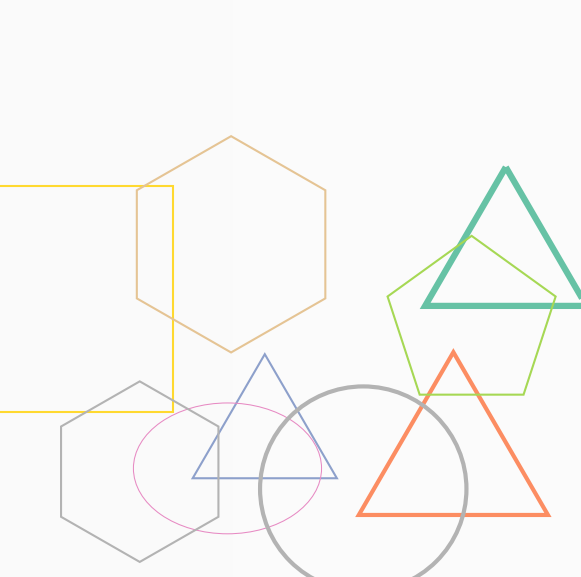[{"shape": "triangle", "thickness": 3, "radius": 0.8, "center": [0.87, 0.55]}, {"shape": "triangle", "thickness": 2, "radius": 0.94, "center": [0.78, 0.201]}, {"shape": "triangle", "thickness": 1, "radius": 0.72, "center": [0.456, 0.243]}, {"shape": "oval", "thickness": 0.5, "radius": 0.81, "center": [0.391, 0.188]}, {"shape": "pentagon", "thickness": 1, "radius": 0.76, "center": [0.811, 0.439]}, {"shape": "square", "thickness": 1, "radius": 0.98, "center": [0.103, 0.481]}, {"shape": "hexagon", "thickness": 1, "radius": 0.94, "center": [0.398, 0.576]}, {"shape": "hexagon", "thickness": 1, "radius": 0.78, "center": [0.24, 0.182]}, {"shape": "circle", "thickness": 2, "radius": 0.89, "center": [0.625, 0.152]}]